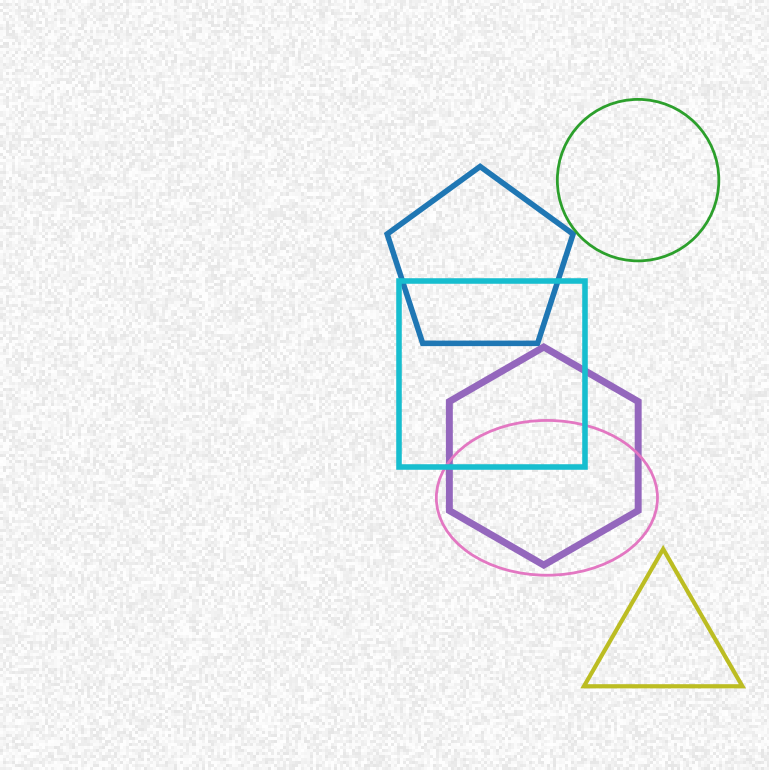[{"shape": "pentagon", "thickness": 2, "radius": 0.63, "center": [0.624, 0.657]}, {"shape": "circle", "thickness": 1, "radius": 0.52, "center": [0.829, 0.766]}, {"shape": "hexagon", "thickness": 2.5, "radius": 0.71, "center": [0.706, 0.408]}, {"shape": "oval", "thickness": 1, "radius": 0.72, "center": [0.71, 0.353]}, {"shape": "triangle", "thickness": 1.5, "radius": 0.59, "center": [0.861, 0.168]}, {"shape": "square", "thickness": 2, "radius": 0.6, "center": [0.639, 0.515]}]